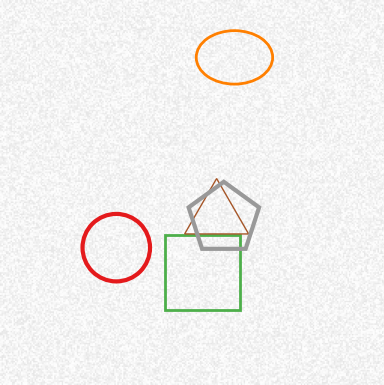[{"shape": "circle", "thickness": 3, "radius": 0.44, "center": [0.302, 0.357]}, {"shape": "square", "thickness": 2, "radius": 0.49, "center": [0.526, 0.293]}, {"shape": "oval", "thickness": 2, "radius": 0.5, "center": [0.609, 0.851]}, {"shape": "triangle", "thickness": 1, "radius": 0.48, "center": [0.563, 0.44]}, {"shape": "pentagon", "thickness": 3, "radius": 0.48, "center": [0.581, 0.432]}]